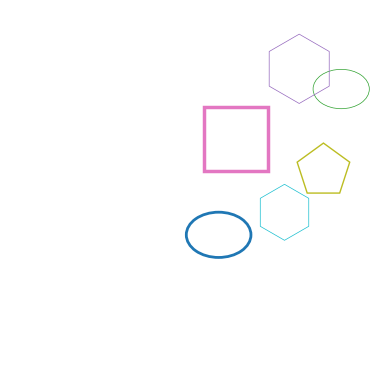[{"shape": "oval", "thickness": 2, "radius": 0.42, "center": [0.568, 0.39]}, {"shape": "oval", "thickness": 0.5, "radius": 0.37, "center": [0.886, 0.769]}, {"shape": "hexagon", "thickness": 0.5, "radius": 0.45, "center": [0.777, 0.821]}, {"shape": "square", "thickness": 2.5, "radius": 0.41, "center": [0.613, 0.639]}, {"shape": "pentagon", "thickness": 1, "radius": 0.36, "center": [0.84, 0.557]}, {"shape": "hexagon", "thickness": 0.5, "radius": 0.36, "center": [0.739, 0.449]}]